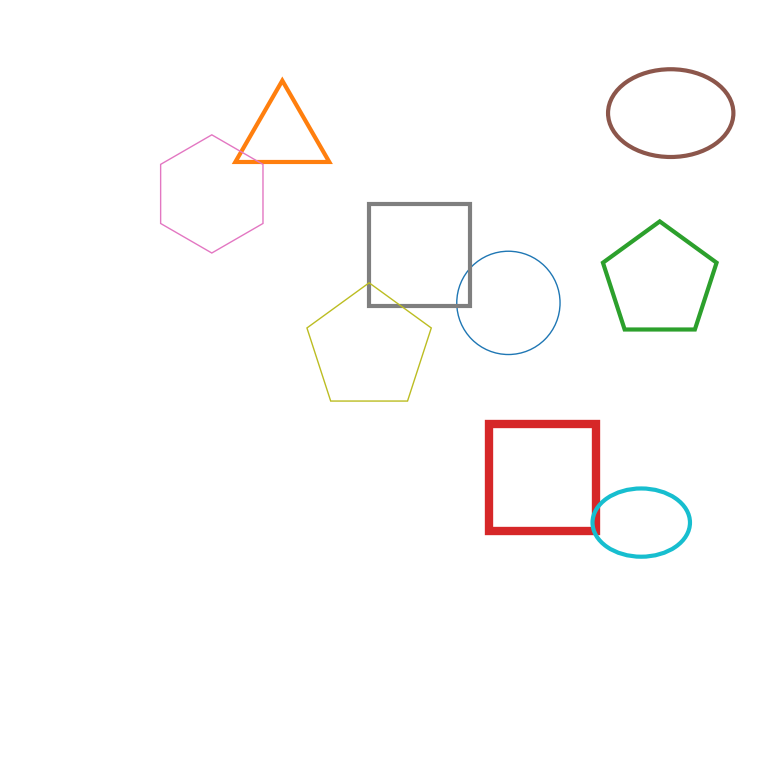[{"shape": "circle", "thickness": 0.5, "radius": 0.34, "center": [0.66, 0.607]}, {"shape": "triangle", "thickness": 1.5, "radius": 0.35, "center": [0.367, 0.825]}, {"shape": "pentagon", "thickness": 1.5, "radius": 0.39, "center": [0.857, 0.635]}, {"shape": "square", "thickness": 3, "radius": 0.35, "center": [0.704, 0.379]}, {"shape": "oval", "thickness": 1.5, "radius": 0.41, "center": [0.871, 0.853]}, {"shape": "hexagon", "thickness": 0.5, "radius": 0.38, "center": [0.275, 0.748]}, {"shape": "square", "thickness": 1.5, "radius": 0.33, "center": [0.545, 0.669]}, {"shape": "pentagon", "thickness": 0.5, "radius": 0.42, "center": [0.479, 0.548]}, {"shape": "oval", "thickness": 1.5, "radius": 0.32, "center": [0.833, 0.321]}]